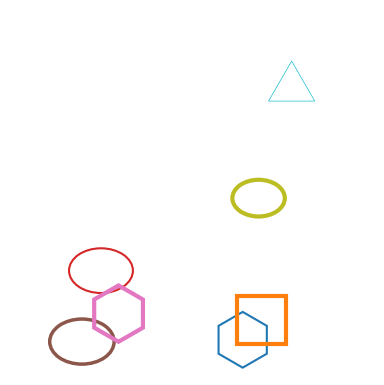[{"shape": "hexagon", "thickness": 1.5, "radius": 0.36, "center": [0.63, 0.117]}, {"shape": "square", "thickness": 3, "radius": 0.32, "center": [0.68, 0.169]}, {"shape": "oval", "thickness": 1.5, "radius": 0.41, "center": [0.262, 0.297]}, {"shape": "oval", "thickness": 2.5, "radius": 0.42, "center": [0.213, 0.113]}, {"shape": "hexagon", "thickness": 3, "radius": 0.37, "center": [0.308, 0.185]}, {"shape": "oval", "thickness": 3, "radius": 0.34, "center": [0.672, 0.485]}, {"shape": "triangle", "thickness": 0.5, "radius": 0.35, "center": [0.758, 0.772]}]